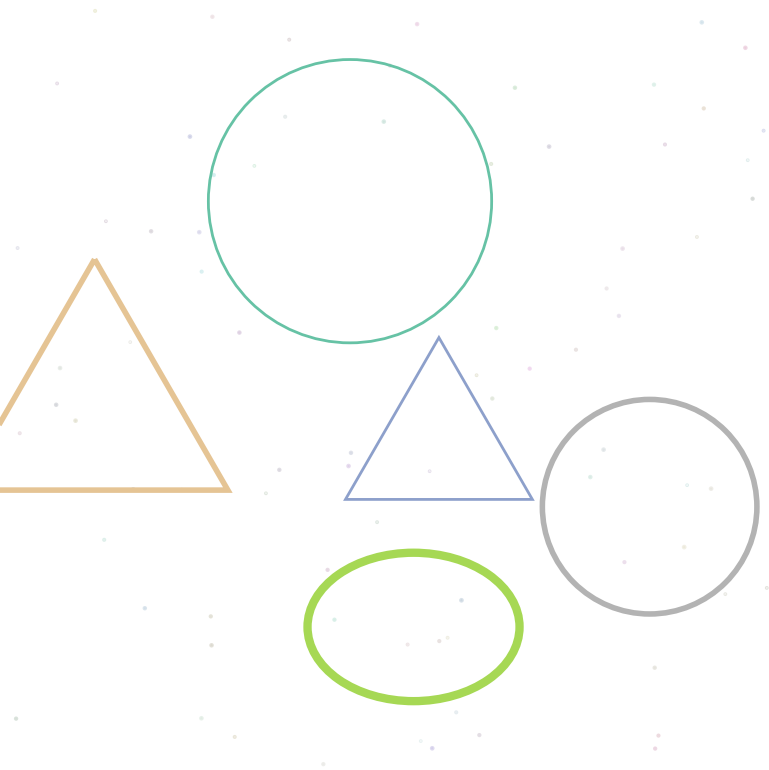[{"shape": "circle", "thickness": 1, "radius": 0.92, "center": [0.455, 0.739]}, {"shape": "triangle", "thickness": 1, "radius": 0.7, "center": [0.57, 0.421]}, {"shape": "oval", "thickness": 3, "radius": 0.69, "center": [0.537, 0.186]}, {"shape": "triangle", "thickness": 2, "radius": 1.0, "center": [0.123, 0.463]}, {"shape": "circle", "thickness": 2, "radius": 0.7, "center": [0.844, 0.342]}]